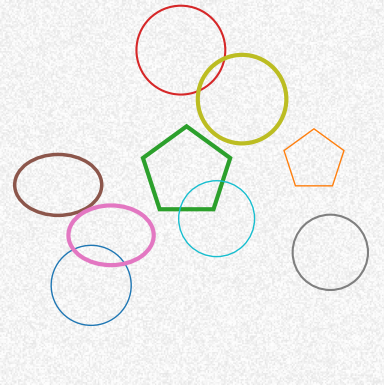[{"shape": "circle", "thickness": 1, "radius": 0.52, "center": [0.237, 0.259]}, {"shape": "pentagon", "thickness": 1, "radius": 0.41, "center": [0.816, 0.584]}, {"shape": "pentagon", "thickness": 3, "radius": 0.6, "center": [0.485, 0.553]}, {"shape": "circle", "thickness": 1.5, "radius": 0.58, "center": [0.47, 0.87]}, {"shape": "oval", "thickness": 2.5, "radius": 0.57, "center": [0.151, 0.52]}, {"shape": "oval", "thickness": 3, "radius": 0.55, "center": [0.288, 0.389]}, {"shape": "circle", "thickness": 1.5, "radius": 0.49, "center": [0.858, 0.345]}, {"shape": "circle", "thickness": 3, "radius": 0.58, "center": [0.629, 0.743]}, {"shape": "circle", "thickness": 1, "radius": 0.49, "center": [0.563, 0.432]}]